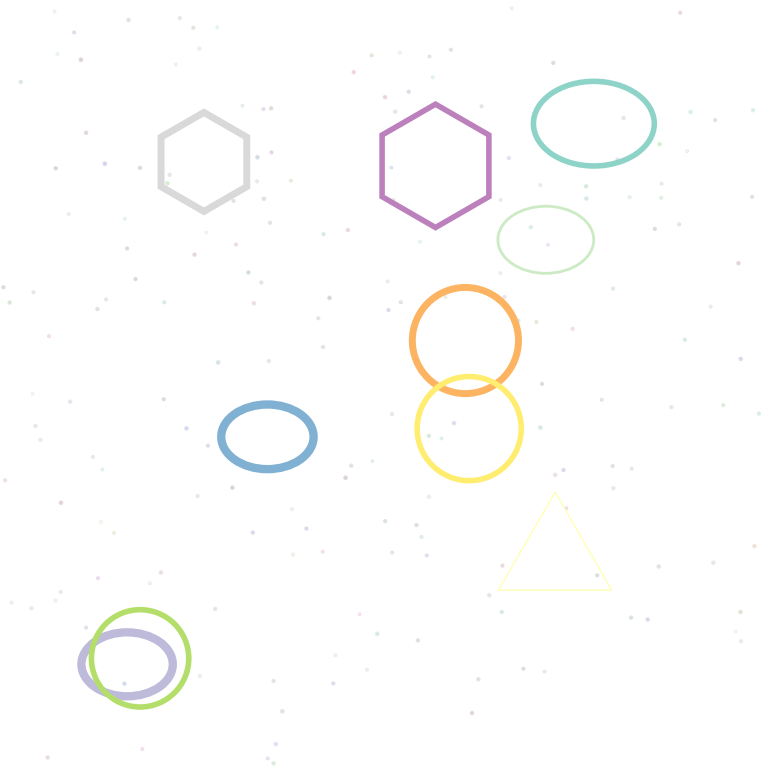[{"shape": "oval", "thickness": 2, "radius": 0.39, "center": [0.771, 0.839]}, {"shape": "triangle", "thickness": 0.5, "radius": 0.42, "center": [0.721, 0.276]}, {"shape": "oval", "thickness": 3, "radius": 0.3, "center": [0.165, 0.137]}, {"shape": "oval", "thickness": 3, "radius": 0.3, "center": [0.347, 0.433]}, {"shape": "circle", "thickness": 2.5, "radius": 0.34, "center": [0.604, 0.558]}, {"shape": "circle", "thickness": 2, "radius": 0.32, "center": [0.182, 0.145]}, {"shape": "hexagon", "thickness": 2.5, "radius": 0.32, "center": [0.265, 0.79]}, {"shape": "hexagon", "thickness": 2, "radius": 0.4, "center": [0.566, 0.785]}, {"shape": "oval", "thickness": 1, "radius": 0.31, "center": [0.709, 0.689]}, {"shape": "circle", "thickness": 2, "radius": 0.34, "center": [0.609, 0.443]}]